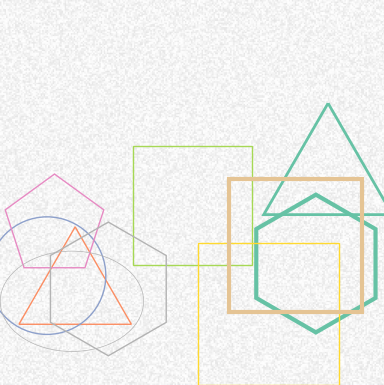[{"shape": "triangle", "thickness": 2, "radius": 0.96, "center": [0.852, 0.539]}, {"shape": "hexagon", "thickness": 3, "radius": 0.89, "center": [0.821, 0.316]}, {"shape": "triangle", "thickness": 1, "radius": 0.84, "center": [0.195, 0.242]}, {"shape": "circle", "thickness": 1, "radius": 0.76, "center": [0.122, 0.284]}, {"shape": "pentagon", "thickness": 1, "radius": 0.67, "center": [0.142, 0.413]}, {"shape": "square", "thickness": 1, "radius": 0.77, "center": [0.5, 0.467]}, {"shape": "square", "thickness": 1, "radius": 0.92, "center": [0.697, 0.184]}, {"shape": "square", "thickness": 3, "radius": 0.87, "center": [0.768, 0.363]}, {"shape": "hexagon", "thickness": 1, "radius": 0.87, "center": [0.281, 0.25]}, {"shape": "oval", "thickness": 0.5, "radius": 0.93, "center": [0.187, 0.217]}]